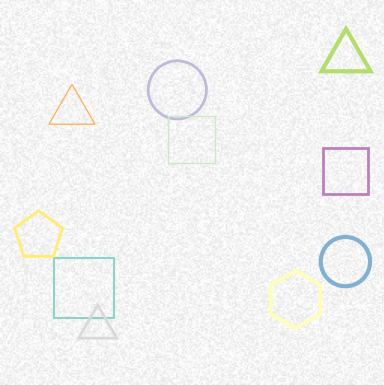[{"shape": "square", "thickness": 1.5, "radius": 0.39, "center": [0.219, 0.253]}, {"shape": "hexagon", "thickness": 2.5, "radius": 0.37, "center": [0.768, 0.222]}, {"shape": "circle", "thickness": 2, "radius": 0.38, "center": [0.461, 0.766]}, {"shape": "circle", "thickness": 3, "radius": 0.32, "center": [0.897, 0.32]}, {"shape": "triangle", "thickness": 1, "radius": 0.35, "center": [0.187, 0.712]}, {"shape": "triangle", "thickness": 3, "radius": 0.37, "center": [0.899, 0.852]}, {"shape": "triangle", "thickness": 2, "radius": 0.29, "center": [0.254, 0.15]}, {"shape": "square", "thickness": 2, "radius": 0.3, "center": [0.897, 0.556]}, {"shape": "square", "thickness": 1, "radius": 0.31, "center": [0.498, 0.638]}, {"shape": "pentagon", "thickness": 2, "radius": 0.33, "center": [0.1, 0.387]}]